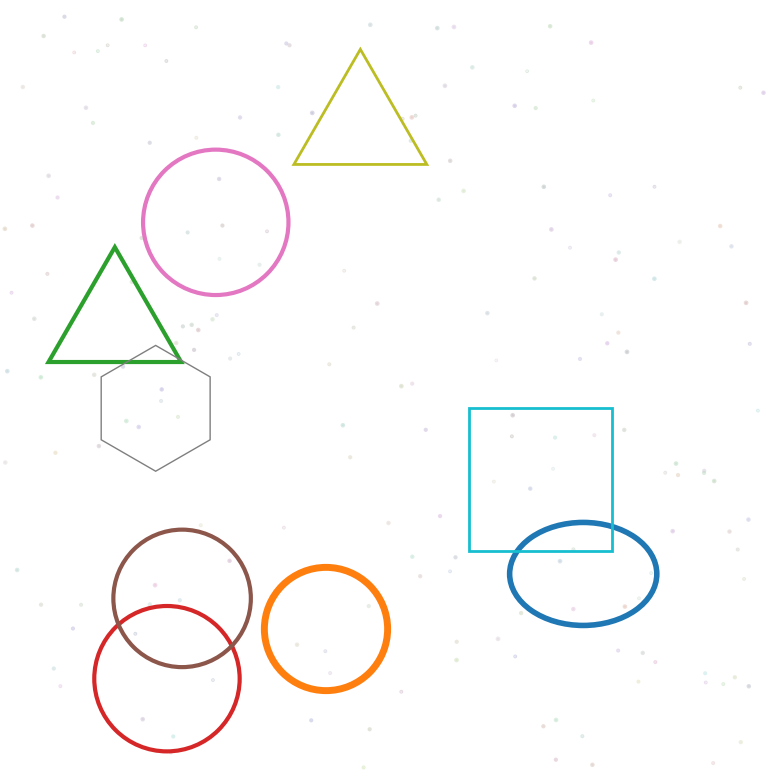[{"shape": "oval", "thickness": 2, "radius": 0.48, "center": [0.757, 0.255]}, {"shape": "circle", "thickness": 2.5, "radius": 0.4, "center": [0.423, 0.183]}, {"shape": "triangle", "thickness": 1.5, "radius": 0.5, "center": [0.149, 0.58]}, {"shape": "circle", "thickness": 1.5, "radius": 0.47, "center": [0.217, 0.119]}, {"shape": "circle", "thickness": 1.5, "radius": 0.45, "center": [0.237, 0.223]}, {"shape": "circle", "thickness": 1.5, "radius": 0.47, "center": [0.28, 0.711]}, {"shape": "hexagon", "thickness": 0.5, "radius": 0.41, "center": [0.202, 0.47]}, {"shape": "triangle", "thickness": 1, "radius": 0.5, "center": [0.468, 0.836]}, {"shape": "square", "thickness": 1, "radius": 0.46, "center": [0.702, 0.378]}]